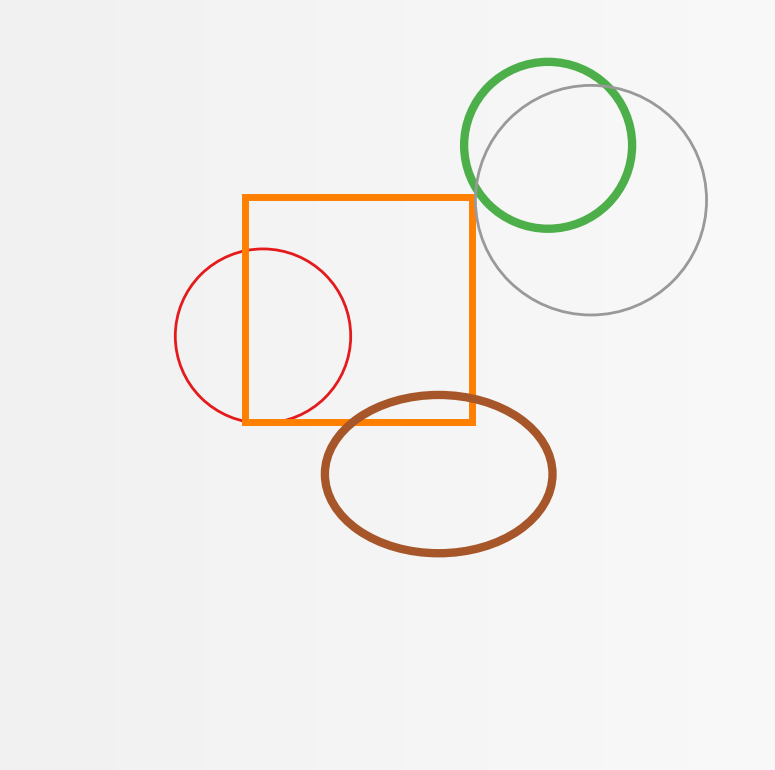[{"shape": "circle", "thickness": 1, "radius": 0.57, "center": [0.339, 0.564]}, {"shape": "circle", "thickness": 3, "radius": 0.54, "center": [0.707, 0.811]}, {"shape": "square", "thickness": 2.5, "radius": 0.73, "center": [0.463, 0.598]}, {"shape": "oval", "thickness": 3, "radius": 0.73, "center": [0.566, 0.384]}, {"shape": "circle", "thickness": 1, "radius": 0.75, "center": [0.763, 0.74]}]